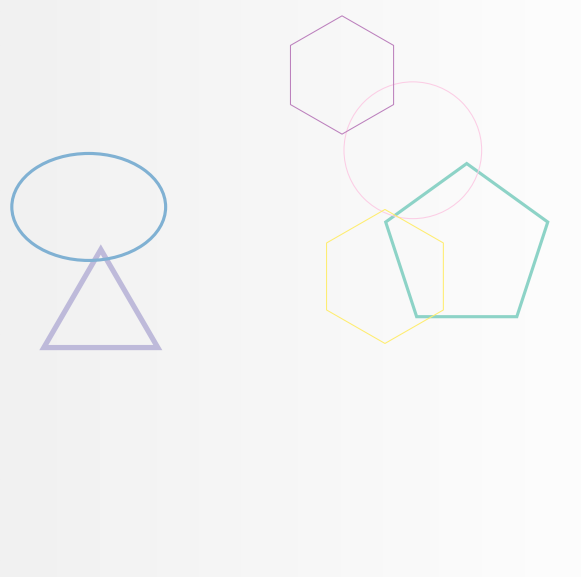[{"shape": "pentagon", "thickness": 1.5, "radius": 0.73, "center": [0.803, 0.569]}, {"shape": "triangle", "thickness": 2.5, "radius": 0.57, "center": [0.173, 0.454]}, {"shape": "oval", "thickness": 1.5, "radius": 0.66, "center": [0.153, 0.641]}, {"shape": "circle", "thickness": 0.5, "radius": 0.59, "center": [0.71, 0.739]}, {"shape": "hexagon", "thickness": 0.5, "radius": 0.51, "center": [0.588, 0.869]}, {"shape": "hexagon", "thickness": 0.5, "radius": 0.58, "center": [0.662, 0.52]}]